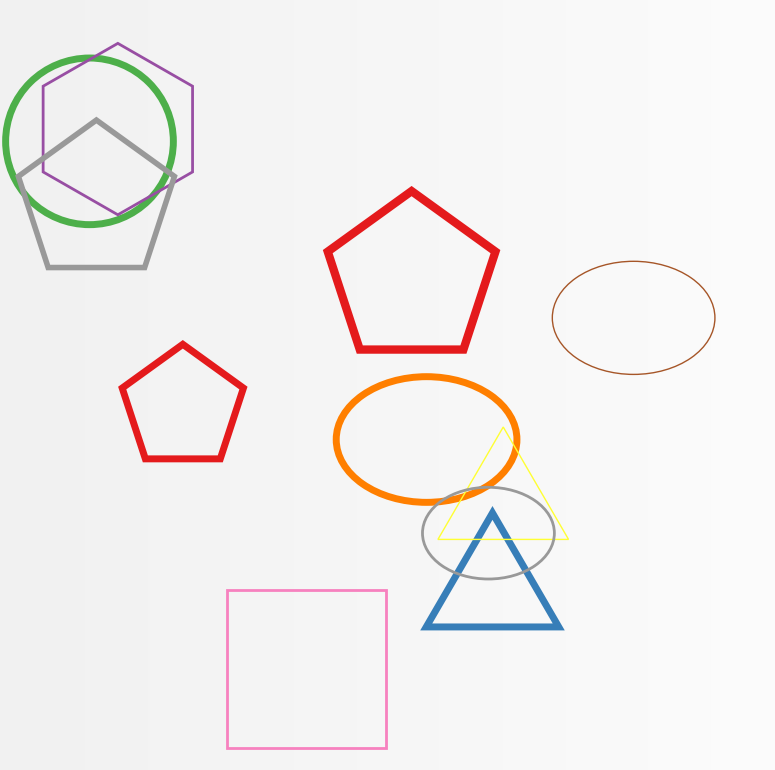[{"shape": "pentagon", "thickness": 3, "radius": 0.57, "center": [0.531, 0.638]}, {"shape": "pentagon", "thickness": 2.5, "radius": 0.41, "center": [0.236, 0.471]}, {"shape": "triangle", "thickness": 2.5, "radius": 0.49, "center": [0.635, 0.235]}, {"shape": "circle", "thickness": 2.5, "radius": 0.54, "center": [0.115, 0.816]}, {"shape": "hexagon", "thickness": 1, "radius": 0.56, "center": [0.152, 0.832]}, {"shape": "oval", "thickness": 2.5, "radius": 0.58, "center": [0.55, 0.429]}, {"shape": "triangle", "thickness": 0.5, "radius": 0.49, "center": [0.649, 0.348]}, {"shape": "oval", "thickness": 0.5, "radius": 0.52, "center": [0.818, 0.587]}, {"shape": "square", "thickness": 1, "radius": 0.51, "center": [0.396, 0.131]}, {"shape": "oval", "thickness": 1, "radius": 0.43, "center": [0.63, 0.308]}, {"shape": "pentagon", "thickness": 2, "radius": 0.53, "center": [0.124, 0.738]}]